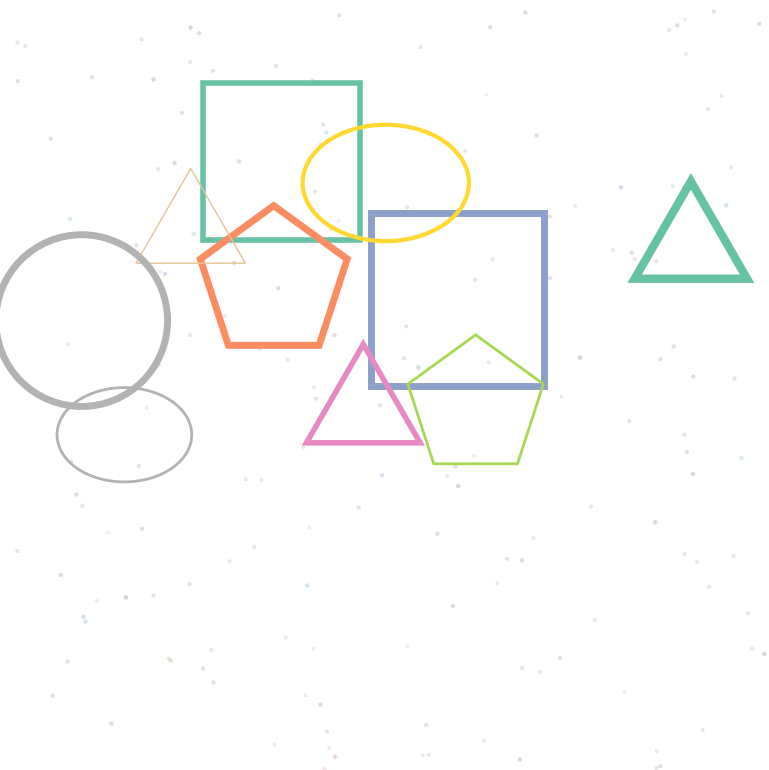[{"shape": "square", "thickness": 2, "radius": 0.51, "center": [0.366, 0.79]}, {"shape": "triangle", "thickness": 3, "radius": 0.42, "center": [0.897, 0.68]}, {"shape": "pentagon", "thickness": 2.5, "radius": 0.5, "center": [0.356, 0.633]}, {"shape": "square", "thickness": 2.5, "radius": 0.56, "center": [0.594, 0.611]}, {"shape": "triangle", "thickness": 2, "radius": 0.43, "center": [0.472, 0.468]}, {"shape": "pentagon", "thickness": 1, "radius": 0.46, "center": [0.618, 0.473]}, {"shape": "oval", "thickness": 1.5, "radius": 0.54, "center": [0.501, 0.762]}, {"shape": "triangle", "thickness": 0.5, "radius": 0.41, "center": [0.248, 0.699]}, {"shape": "circle", "thickness": 2.5, "radius": 0.56, "center": [0.106, 0.584]}, {"shape": "oval", "thickness": 1, "radius": 0.44, "center": [0.162, 0.435]}]